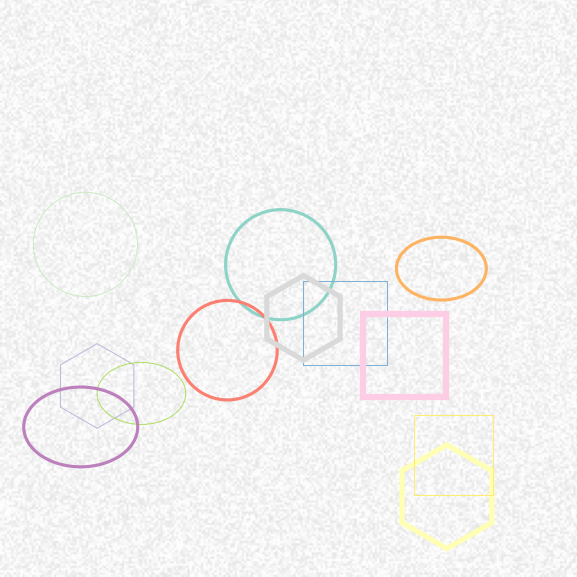[{"shape": "circle", "thickness": 1.5, "radius": 0.48, "center": [0.486, 0.541]}, {"shape": "hexagon", "thickness": 2.5, "radius": 0.45, "center": [0.774, 0.139]}, {"shape": "hexagon", "thickness": 0.5, "radius": 0.37, "center": [0.168, 0.331]}, {"shape": "circle", "thickness": 1.5, "radius": 0.43, "center": [0.394, 0.393]}, {"shape": "square", "thickness": 0.5, "radius": 0.36, "center": [0.597, 0.439]}, {"shape": "oval", "thickness": 1.5, "radius": 0.39, "center": [0.764, 0.534]}, {"shape": "oval", "thickness": 0.5, "radius": 0.38, "center": [0.245, 0.318]}, {"shape": "square", "thickness": 3, "radius": 0.36, "center": [0.7, 0.383]}, {"shape": "hexagon", "thickness": 2.5, "radius": 0.37, "center": [0.525, 0.449]}, {"shape": "oval", "thickness": 1.5, "radius": 0.49, "center": [0.14, 0.26]}, {"shape": "circle", "thickness": 0.5, "radius": 0.45, "center": [0.148, 0.576]}, {"shape": "square", "thickness": 0.5, "radius": 0.34, "center": [0.785, 0.211]}]